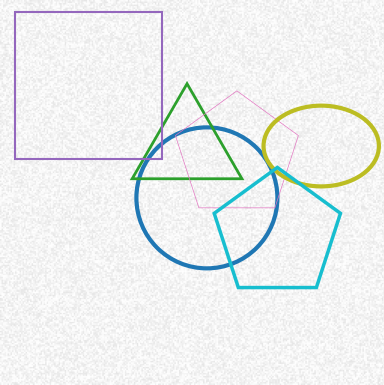[{"shape": "circle", "thickness": 3, "radius": 0.92, "center": [0.537, 0.486]}, {"shape": "triangle", "thickness": 2, "radius": 0.82, "center": [0.486, 0.618]}, {"shape": "square", "thickness": 1.5, "radius": 0.96, "center": [0.23, 0.778]}, {"shape": "pentagon", "thickness": 0.5, "radius": 0.84, "center": [0.615, 0.596]}, {"shape": "oval", "thickness": 3, "radius": 0.75, "center": [0.834, 0.621]}, {"shape": "pentagon", "thickness": 2.5, "radius": 0.86, "center": [0.72, 0.393]}]